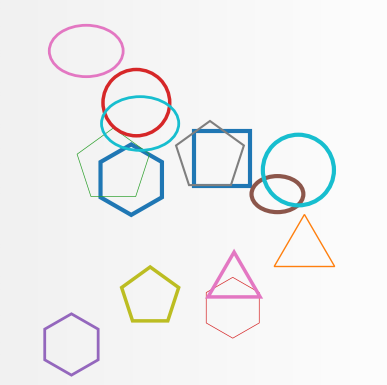[{"shape": "hexagon", "thickness": 3, "radius": 0.46, "center": [0.339, 0.533]}, {"shape": "square", "thickness": 3, "radius": 0.36, "center": [0.573, 0.589]}, {"shape": "triangle", "thickness": 1, "radius": 0.45, "center": [0.786, 0.353]}, {"shape": "pentagon", "thickness": 0.5, "radius": 0.49, "center": [0.292, 0.569]}, {"shape": "circle", "thickness": 2.5, "radius": 0.43, "center": [0.352, 0.733]}, {"shape": "hexagon", "thickness": 0.5, "radius": 0.4, "center": [0.601, 0.201]}, {"shape": "hexagon", "thickness": 2, "radius": 0.4, "center": [0.184, 0.105]}, {"shape": "oval", "thickness": 3, "radius": 0.33, "center": [0.716, 0.496]}, {"shape": "triangle", "thickness": 2.5, "radius": 0.39, "center": [0.604, 0.268]}, {"shape": "oval", "thickness": 2, "radius": 0.48, "center": [0.222, 0.868]}, {"shape": "pentagon", "thickness": 1.5, "radius": 0.46, "center": [0.542, 0.594]}, {"shape": "pentagon", "thickness": 2.5, "radius": 0.39, "center": [0.388, 0.229]}, {"shape": "circle", "thickness": 3, "radius": 0.46, "center": [0.77, 0.558]}, {"shape": "oval", "thickness": 2, "radius": 0.5, "center": [0.362, 0.679]}]